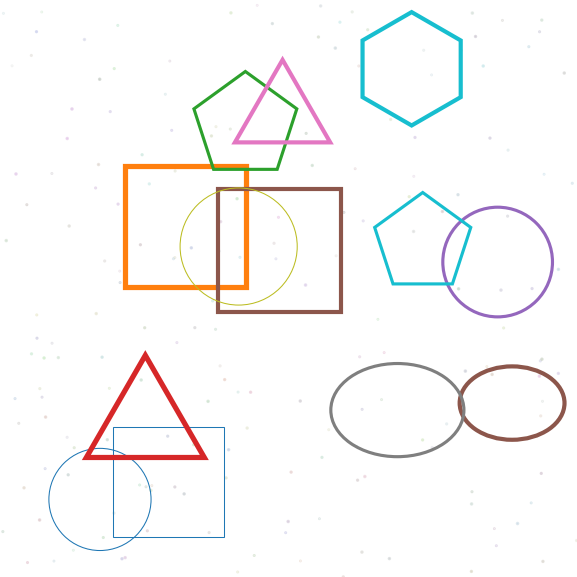[{"shape": "circle", "thickness": 0.5, "radius": 0.44, "center": [0.173, 0.134]}, {"shape": "square", "thickness": 0.5, "radius": 0.48, "center": [0.292, 0.164]}, {"shape": "square", "thickness": 2.5, "radius": 0.52, "center": [0.322, 0.607]}, {"shape": "pentagon", "thickness": 1.5, "radius": 0.47, "center": [0.425, 0.782]}, {"shape": "triangle", "thickness": 2.5, "radius": 0.59, "center": [0.252, 0.266]}, {"shape": "circle", "thickness": 1.5, "radius": 0.47, "center": [0.862, 0.545]}, {"shape": "oval", "thickness": 2, "radius": 0.45, "center": [0.887, 0.301]}, {"shape": "square", "thickness": 2, "radius": 0.53, "center": [0.484, 0.565]}, {"shape": "triangle", "thickness": 2, "radius": 0.48, "center": [0.489, 0.8]}, {"shape": "oval", "thickness": 1.5, "radius": 0.58, "center": [0.688, 0.289]}, {"shape": "circle", "thickness": 0.5, "radius": 0.51, "center": [0.413, 0.572]}, {"shape": "pentagon", "thickness": 1.5, "radius": 0.44, "center": [0.732, 0.578]}, {"shape": "hexagon", "thickness": 2, "radius": 0.49, "center": [0.713, 0.88]}]